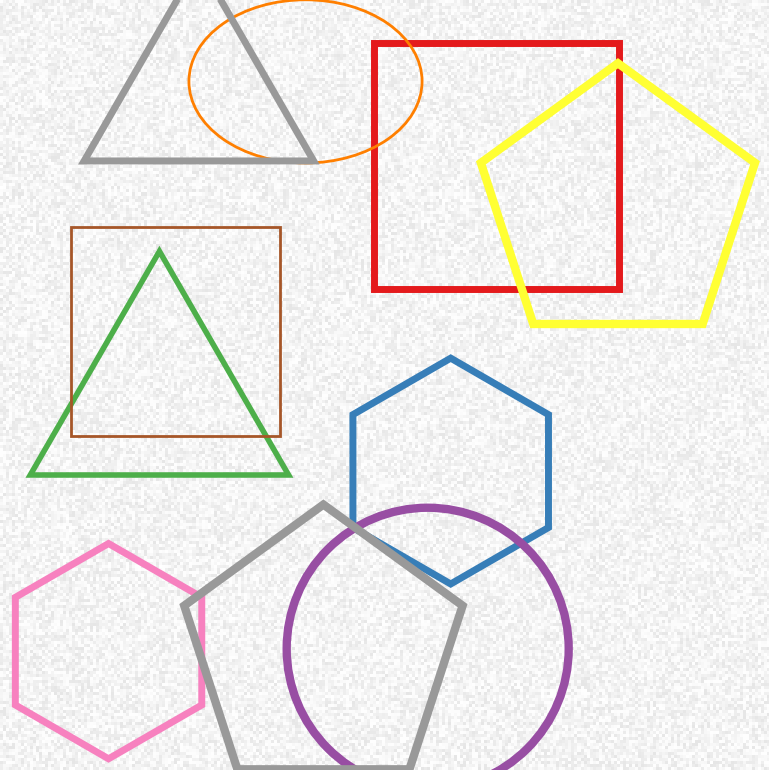[{"shape": "square", "thickness": 2.5, "radius": 0.8, "center": [0.645, 0.784]}, {"shape": "hexagon", "thickness": 2.5, "radius": 0.73, "center": [0.585, 0.388]}, {"shape": "triangle", "thickness": 2, "radius": 0.97, "center": [0.207, 0.48]}, {"shape": "circle", "thickness": 3, "radius": 0.92, "center": [0.555, 0.157]}, {"shape": "oval", "thickness": 1, "radius": 0.76, "center": [0.397, 0.894]}, {"shape": "pentagon", "thickness": 3, "radius": 0.94, "center": [0.803, 0.731]}, {"shape": "square", "thickness": 1, "radius": 0.68, "center": [0.228, 0.569]}, {"shape": "hexagon", "thickness": 2.5, "radius": 0.7, "center": [0.141, 0.154]}, {"shape": "triangle", "thickness": 2.5, "radius": 0.86, "center": [0.258, 0.877]}, {"shape": "pentagon", "thickness": 3, "radius": 0.95, "center": [0.42, 0.155]}]